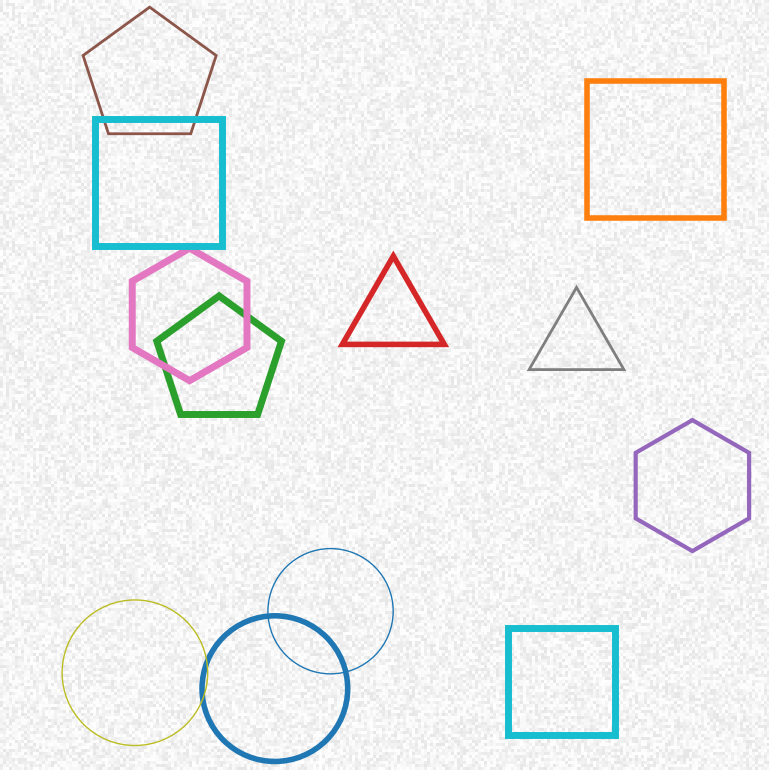[{"shape": "circle", "thickness": 2, "radius": 0.47, "center": [0.357, 0.106]}, {"shape": "circle", "thickness": 0.5, "radius": 0.41, "center": [0.429, 0.206]}, {"shape": "square", "thickness": 2, "radius": 0.45, "center": [0.852, 0.805]}, {"shape": "pentagon", "thickness": 2.5, "radius": 0.43, "center": [0.285, 0.531]}, {"shape": "triangle", "thickness": 2, "radius": 0.38, "center": [0.511, 0.591]}, {"shape": "hexagon", "thickness": 1.5, "radius": 0.43, "center": [0.899, 0.369]}, {"shape": "pentagon", "thickness": 1, "radius": 0.45, "center": [0.194, 0.9]}, {"shape": "hexagon", "thickness": 2.5, "radius": 0.43, "center": [0.246, 0.592]}, {"shape": "triangle", "thickness": 1, "radius": 0.36, "center": [0.749, 0.556]}, {"shape": "circle", "thickness": 0.5, "radius": 0.47, "center": [0.175, 0.126]}, {"shape": "square", "thickness": 2.5, "radius": 0.35, "center": [0.729, 0.115]}, {"shape": "square", "thickness": 2.5, "radius": 0.41, "center": [0.206, 0.763]}]